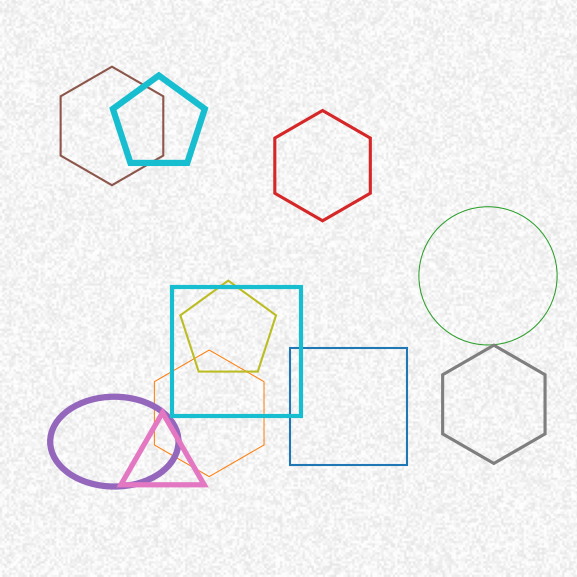[{"shape": "square", "thickness": 1, "radius": 0.51, "center": [0.603, 0.295]}, {"shape": "hexagon", "thickness": 0.5, "radius": 0.55, "center": [0.362, 0.283]}, {"shape": "circle", "thickness": 0.5, "radius": 0.6, "center": [0.845, 0.521]}, {"shape": "hexagon", "thickness": 1.5, "radius": 0.48, "center": [0.559, 0.712]}, {"shape": "oval", "thickness": 3, "radius": 0.56, "center": [0.198, 0.234]}, {"shape": "hexagon", "thickness": 1, "radius": 0.51, "center": [0.194, 0.781]}, {"shape": "triangle", "thickness": 2.5, "radius": 0.42, "center": [0.281, 0.201]}, {"shape": "hexagon", "thickness": 1.5, "radius": 0.51, "center": [0.855, 0.299]}, {"shape": "pentagon", "thickness": 1, "radius": 0.44, "center": [0.395, 0.426]}, {"shape": "square", "thickness": 2, "radius": 0.56, "center": [0.409, 0.39]}, {"shape": "pentagon", "thickness": 3, "radius": 0.42, "center": [0.275, 0.785]}]